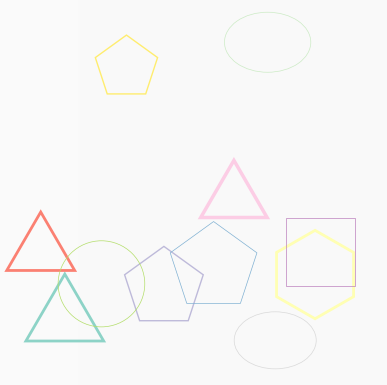[{"shape": "triangle", "thickness": 2, "radius": 0.58, "center": [0.167, 0.172]}, {"shape": "hexagon", "thickness": 2, "radius": 0.57, "center": [0.813, 0.287]}, {"shape": "pentagon", "thickness": 1, "radius": 0.53, "center": [0.423, 0.253]}, {"shape": "triangle", "thickness": 2, "radius": 0.51, "center": [0.105, 0.348]}, {"shape": "pentagon", "thickness": 0.5, "radius": 0.59, "center": [0.551, 0.307]}, {"shape": "circle", "thickness": 0.5, "radius": 0.56, "center": [0.262, 0.263]}, {"shape": "triangle", "thickness": 2.5, "radius": 0.49, "center": [0.604, 0.484]}, {"shape": "oval", "thickness": 0.5, "radius": 0.53, "center": [0.71, 0.116]}, {"shape": "square", "thickness": 0.5, "radius": 0.45, "center": [0.826, 0.346]}, {"shape": "oval", "thickness": 0.5, "radius": 0.56, "center": [0.691, 0.89]}, {"shape": "pentagon", "thickness": 1, "radius": 0.42, "center": [0.326, 0.824]}]